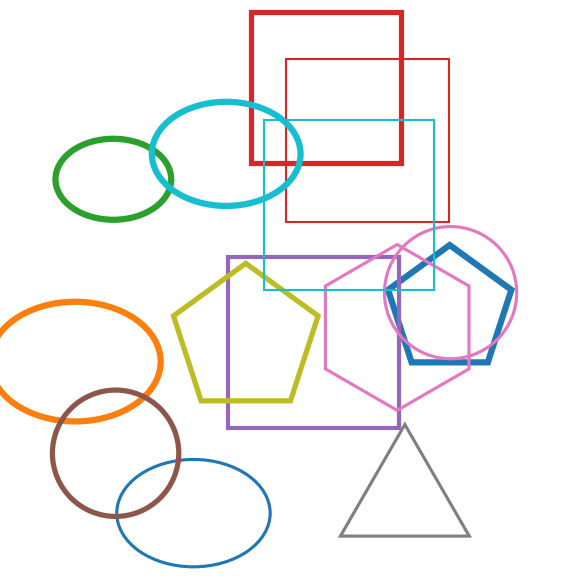[{"shape": "oval", "thickness": 1.5, "radius": 0.66, "center": [0.335, 0.111]}, {"shape": "pentagon", "thickness": 3, "radius": 0.56, "center": [0.779, 0.463]}, {"shape": "oval", "thickness": 3, "radius": 0.74, "center": [0.13, 0.373]}, {"shape": "oval", "thickness": 3, "radius": 0.5, "center": [0.196, 0.689]}, {"shape": "square", "thickness": 2.5, "radius": 0.65, "center": [0.565, 0.848]}, {"shape": "square", "thickness": 1, "radius": 0.71, "center": [0.636, 0.756]}, {"shape": "square", "thickness": 2, "radius": 0.74, "center": [0.543, 0.406]}, {"shape": "circle", "thickness": 2.5, "radius": 0.55, "center": [0.2, 0.214]}, {"shape": "circle", "thickness": 1.5, "radius": 0.57, "center": [0.78, 0.492]}, {"shape": "hexagon", "thickness": 1.5, "radius": 0.72, "center": [0.688, 0.432]}, {"shape": "triangle", "thickness": 1.5, "radius": 0.64, "center": [0.701, 0.135]}, {"shape": "pentagon", "thickness": 2.5, "radius": 0.66, "center": [0.426, 0.411]}, {"shape": "oval", "thickness": 3, "radius": 0.64, "center": [0.392, 0.733]}, {"shape": "square", "thickness": 1, "radius": 0.74, "center": [0.605, 0.644]}]